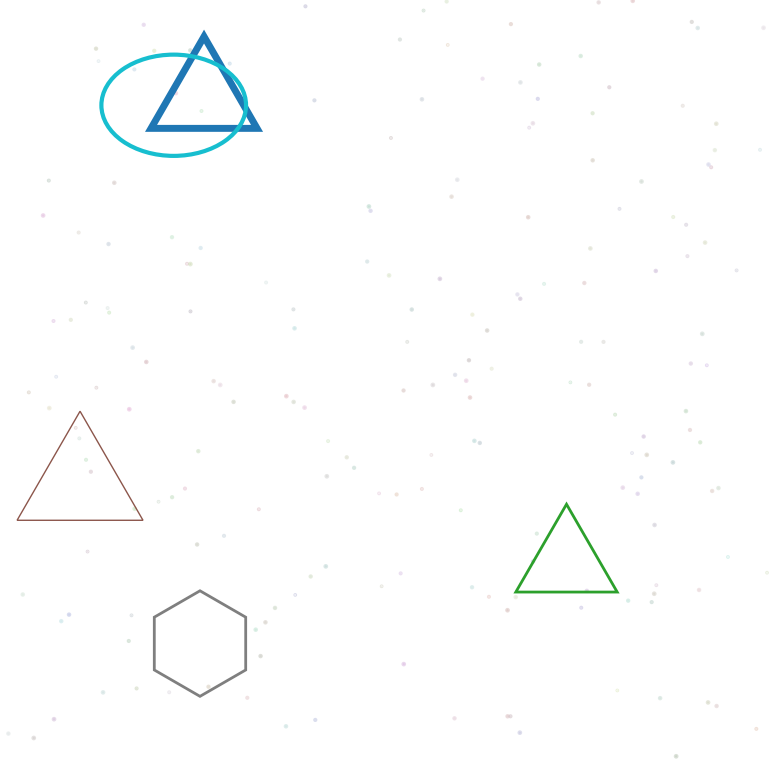[{"shape": "triangle", "thickness": 2.5, "radius": 0.4, "center": [0.265, 0.873]}, {"shape": "triangle", "thickness": 1, "radius": 0.38, "center": [0.736, 0.269]}, {"shape": "triangle", "thickness": 0.5, "radius": 0.47, "center": [0.104, 0.372]}, {"shape": "hexagon", "thickness": 1, "radius": 0.34, "center": [0.26, 0.164]}, {"shape": "oval", "thickness": 1.5, "radius": 0.47, "center": [0.226, 0.863]}]